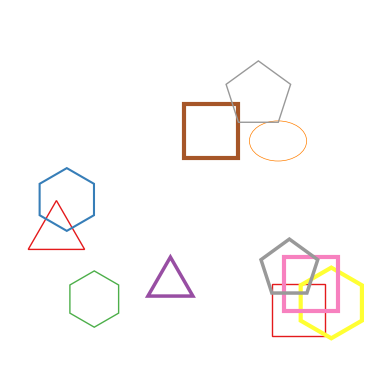[{"shape": "square", "thickness": 1, "radius": 0.34, "center": [0.775, 0.195]}, {"shape": "triangle", "thickness": 1, "radius": 0.42, "center": [0.147, 0.394]}, {"shape": "hexagon", "thickness": 1.5, "radius": 0.41, "center": [0.174, 0.482]}, {"shape": "hexagon", "thickness": 1, "radius": 0.37, "center": [0.245, 0.223]}, {"shape": "triangle", "thickness": 2.5, "radius": 0.34, "center": [0.443, 0.265]}, {"shape": "oval", "thickness": 0.5, "radius": 0.37, "center": [0.722, 0.634]}, {"shape": "hexagon", "thickness": 3, "radius": 0.46, "center": [0.861, 0.213]}, {"shape": "square", "thickness": 3, "radius": 0.35, "center": [0.547, 0.659]}, {"shape": "square", "thickness": 3, "radius": 0.35, "center": [0.809, 0.261]}, {"shape": "pentagon", "thickness": 2.5, "radius": 0.39, "center": [0.752, 0.302]}, {"shape": "pentagon", "thickness": 1, "radius": 0.44, "center": [0.671, 0.754]}]